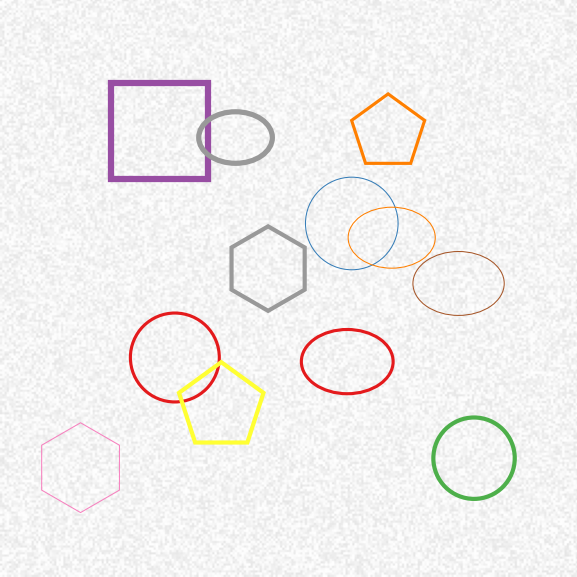[{"shape": "circle", "thickness": 1.5, "radius": 0.38, "center": [0.303, 0.38]}, {"shape": "oval", "thickness": 1.5, "radius": 0.4, "center": [0.601, 0.373]}, {"shape": "circle", "thickness": 0.5, "radius": 0.4, "center": [0.609, 0.612]}, {"shape": "circle", "thickness": 2, "radius": 0.35, "center": [0.821, 0.206]}, {"shape": "square", "thickness": 3, "radius": 0.42, "center": [0.276, 0.772]}, {"shape": "pentagon", "thickness": 1.5, "radius": 0.33, "center": [0.672, 0.77]}, {"shape": "oval", "thickness": 0.5, "radius": 0.38, "center": [0.678, 0.588]}, {"shape": "pentagon", "thickness": 2, "radius": 0.38, "center": [0.383, 0.295]}, {"shape": "oval", "thickness": 0.5, "radius": 0.4, "center": [0.794, 0.508]}, {"shape": "hexagon", "thickness": 0.5, "radius": 0.39, "center": [0.139, 0.189]}, {"shape": "hexagon", "thickness": 2, "radius": 0.37, "center": [0.464, 0.534]}, {"shape": "oval", "thickness": 2.5, "radius": 0.32, "center": [0.408, 0.761]}]